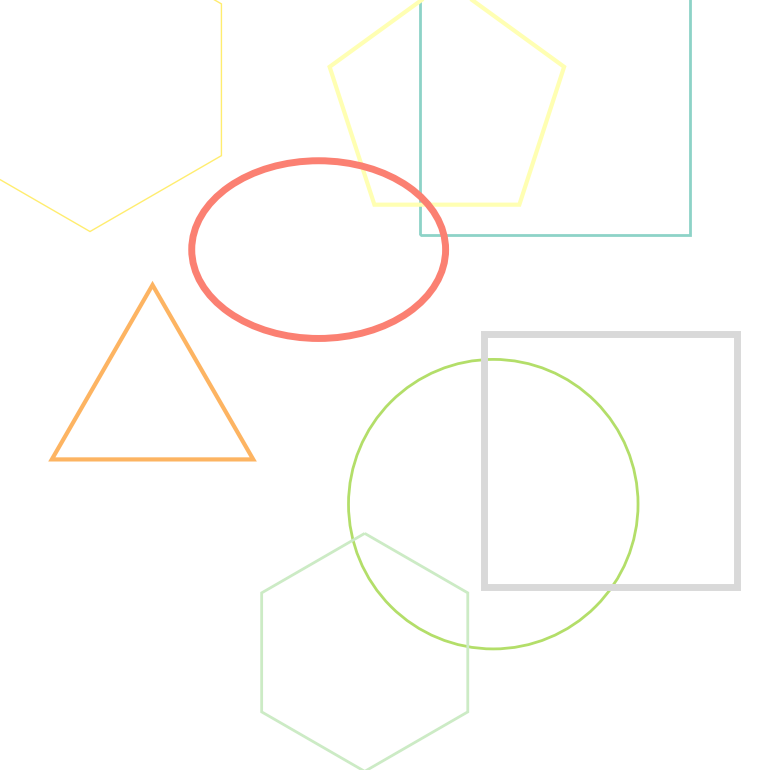[{"shape": "square", "thickness": 1, "radius": 0.87, "center": [0.721, 0.869]}, {"shape": "pentagon", "thickness": 1.5, "radius": 0.8, "center": [0.58, 0.864]}, {"shape": "oval", "thickness": 2.5, "radius": 0.82, "center": [0.414, 0.676]}, {"shape": "triangle", "thickness": 1.5, "radius": 0.76, "center": [0.198, 0.479]}, {"shape": "circle", "thickness": 1, "radius": 0.94, "center": [0.641, 0.345]}, {"shape": "square", "thickness": 2.5, "radius": 0.82, "center": [0.793, 0.402]}, {"shape": "hexagon", "thickness": 1, "radius": 0.77, "center": [0.474, 0.153]}, {"shape": "hexagon", "thickness": 0.5, "radius": 0.99, "center": [0.117, 0.896]}]